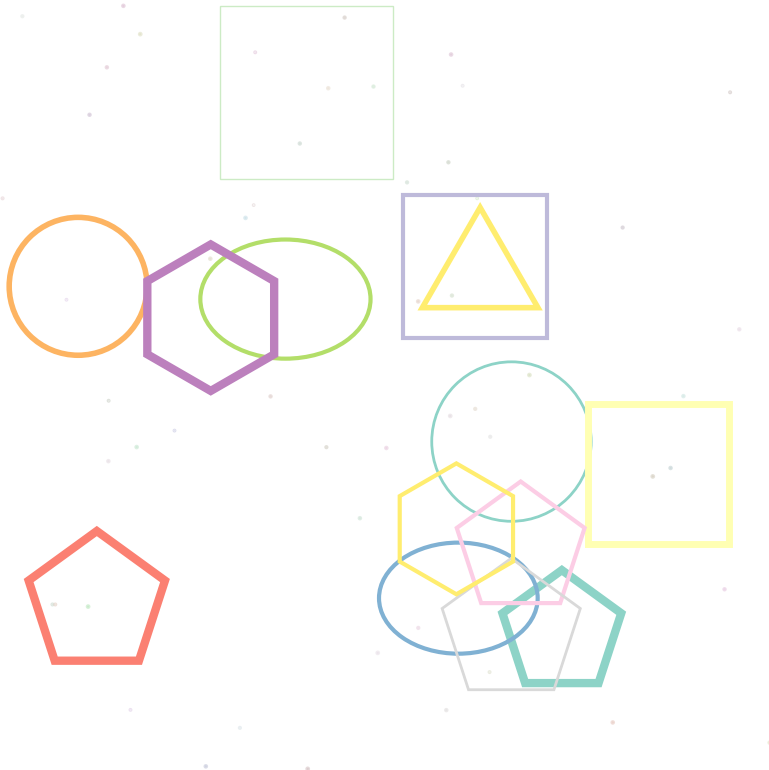[{"shape": "pentagon", "thickness": 3, "radius": 0.41, "center": [0.73, 0.178]}, {"shape": "circle", "thickness": 1, "radius": 0.52, "center": [0.664, 0.427]}, {"shape": "square", "thickness": 2.5, "radius": 0.46, "center": [0.855, 0.385]}, {"shape": "square", "thickness": 1.5, "radius": 0.47, "center": [0.617, 0.654]}, {"shape": "pentagon", "thickness": 3, "radius": 0.47, "center": [0.126, 0.217]}, {"shape": "oval", "thickness": 1.5, "radius": 0.52, "center": [0.595, 0.223]}, {"shape": "circle", "thickness": 2, "radius": 0.45, "center": [0.101, 0.628]}, {"shape": "oval", "thickness": 1.5, "radius": 0.55, "center": [0.371, 0.612]}, {"shape": "pentagon", "thickness": 1.5, "radius": 0.44, "center": [0.676, 0.287]}, {"shape": "pentagon", "thickness": 1, "radius": 0.47, "center": [0.664, 0.181]}, {"shape": "hexagon", "thickness": 3, "radius": 0.48, "center": [0.274, 0.587]}, {"shape": "square", "thickness": 0.5, "radius": 0.56, "center": [0.398, 0.88]}, {"shape": "hexagon", "thickness": 1.5, "radius": 0.42, "center": [0.593, 0.313]}, {"shape": "triangle", "thickness": 2, "radius": 0.43, "center": [0.624, 0.644]}]